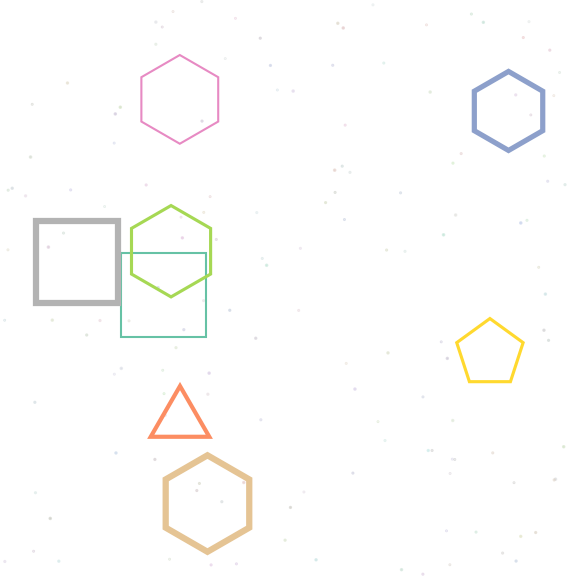[{"shape": "square", "thickness": 1, "radius": 0.37, "center": [0.283, 0.488]}, {"shape": "triangle", "thickness": 2, "radius": 0.29, "center": [0.312, 0.272]}, {"shape": "hexagon", "thickness": 2.5, "radius": 0.34, "center": [0.881, 0.807]}, {"shape": "hexagon", "thickness": 1, "radius": 0.38, "center": [0.311, 0.827]}, {"shape": "hexagon", "thickness": 1.5, "radius": 0.4, "center": [0.296, 0.564]}, {"shape": "pentagon", "thickness": 1.5, "radius": 0.3, "center": [0.848, 0.387]}, {"shape": "hexagon", "thickness": 3, "radius": 0.42, "center": [0.359, 0.127]}, {"shape": "square", "thickness": 3, "radius": 0.35, "center": [0.133, 0.546]}]